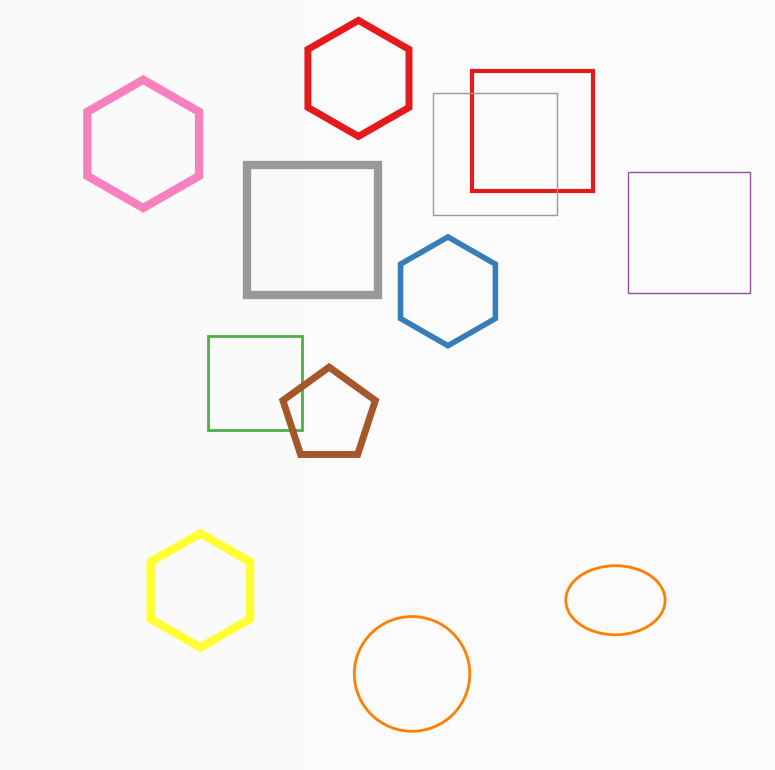[{"shape": "hexagon", "thickness": 2.5, "radius": 0.38, "center": [0.463, 0.898]}, {"shape": "square", "thickness": 1.5, "radius": 0.39, "center": [0.687, 0.83]}, {"shape": "hexagon", "thickness": 2, "radius": 0.35, "center": [0.578, 0.622]}, {"shape": "square", "thickness": 1, "radius": 0.3, "center": [0.329, 0.503]}, {"shape": "square", "thickness": 0.5, "radius": 0.39, "center": [0.889, 0.698]}, {"shape": "oval", "thickness": 1, "radius": 0.32, "center": [0.794, 0.22]}, {"shape": "circle", "thickness": 1, "radius": 0.37, "center": [0.532, 0.125]}, {"shape": "hexagon", "thickness": 3, "radius": 0.37, "center": [0.259, 0.233]}, {"shape": "pentagon", "thickness": 2.5, "radius": 0.31, "center": [0.425, 0.461]}, {"shape": "hexagon", "thickness": 3, "radius": 0.42, "center": [0.185, 0.813]}, {"shape": "square", "thickness": 0.5, "radius": 0.4, "center": [0.639, 0.8]}, {"shape": "square", "thickness": 3, "radius": 0.42, "center": [0.403, 0.701]}]